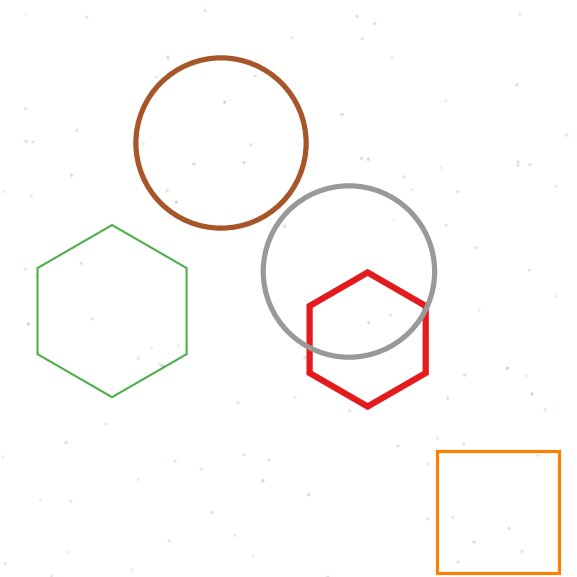[{"shape": "hexagon", "thickness": 3, "radius": 0.58, "center": [0.637, 0.411]}, {"shape": "hexagon", "thickness": 1, "radius": 0.75, "center": [0.194, 0.46]}, {"shape": "square", "thickness": 1.5, "radius": 0.53, "center": [0.862, 0.113]}, {"shape": "circle", "thickness": 2.5, "radius": 0.74, "center": [0.383, 0.752]}, {"shape": "circle", "thickness": 2.5, "radius": 0.74, "center": [0.604, 0.529]}]